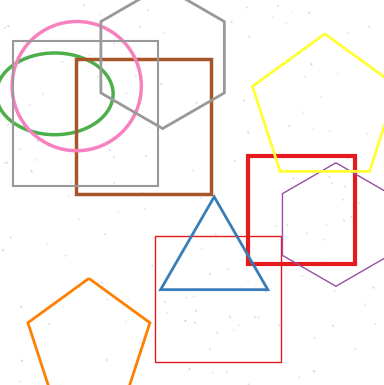[{"shape": "square", "thickness": 3, "radius": 0.7, "center": [0.784, 0.455]}, {"shape": "square", "thickness": 1, "radius": 0.82, "center": [0.566, 0.223]}, {"shape": "triangle", "thickness": 2, "radius": 0.8, "center": [0.556, 0.328]}, {"shape": "oval", "thickness": 2.5, "radius": 0.76, "center": [0.142, 0.756]}, {"shape": "hexagon", "thickness": 1, "radius": 0.8, "center": [0.873, 0.417]}, {"shape": "pentagon", "thickness": 2, "radius": 0.83, "center": [0.231, 0.11]}, {"shape": "pentagon", "thickness": 2, "radius": 0.99, "center": [0.844, 0.715]}, {"shape": "square", "thickness": 2.5, "radius": 0.88, "center": [0.373, 0.672]}, {"shape": "circle", "thickness": 2.5, "radius": 0.84, "center": [0.199, 0.776]}, {"shape": "hexagon", "thickness": 2, "radius": 0.93, "center": [0.422, 0.851]}, {"shape": "square", "thickness": 1.5, "radius": 0.94, "center": [0.222, 0.705]}]